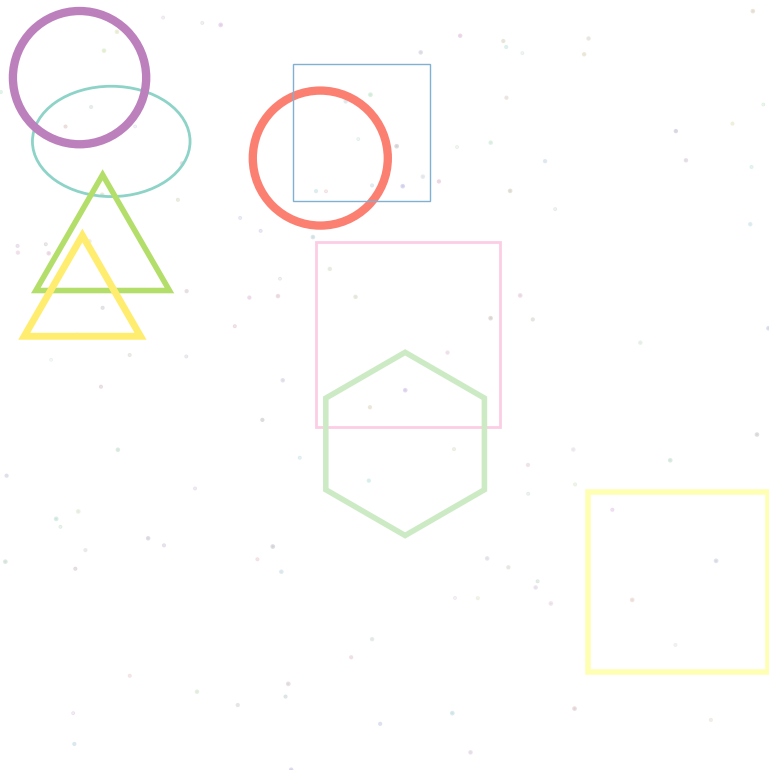[{"shape": "oval", "thickness": 1, "radius": 0.51, "center": [0.144, 0.816]}, {"shape": "square", "thickness": 2, "radius": 0.59, "center": [0.88, 0.244]}, {"shape": "circle", "thickness": 3, "radius": 0.44, "center": [0.416, 0.795]}, {"shape": "square", "thickness": 0.5, "radius": 0.44, "center": [0.47, 0.829]}, {"shape": "triangle", "thickness": 2, "radius": 0.5, "center": [0.133, 0.673]}, {"shape": "square", "thickness": 1, "radius": 0.6, "center": [0.53, 0.566]}, {"shape": "circle", "thickness": 3, "radius": 0.43, "center": [0.103, 0.899]}, {"shape": "hexagon", "thickness": 2, "radius": 0.59, "center": [0.526, 0.423]}, {"shape": "triangle", "thickness": 2.5, "radius": 0.44, "center": [0.107, 0.607]}]